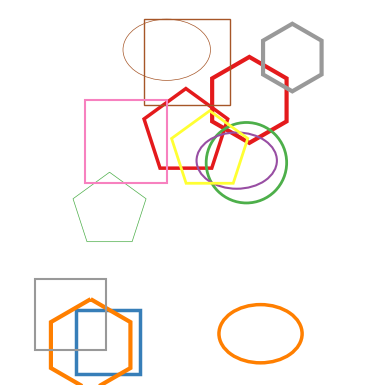[{"shape": "pentagon", "thickness": 2.5, "radius": 0.57, "center": [0.483, 0.656]}, {"shape": "hexagon", "thickness": 3, "radius": 0.56, "center": [0.648, 0.741]}, {"shape": "square", "thickness": 2.5, "radius": 0.41, "center": [0.28, 0.112]}, {"shape": "circle", "thickness": 2, "radius": 0.52, "center": [0.64, 0.577]}, {"shape": "pentagon", "thickness": 0.5, "radius": 0.5, "center": [0.285, 0.453]}, {"shape": "oval", "thickness": 1.5, "radius": 0.52, "center": [0.615, 0.583]}, {"shape": "oval", "thickness": 2.5, "radius": 0.54, "center": [0.677, 0.133]}, {"shape": "hexagon", "thickness": 3, "radius": 0.6, "center": [0.235, 0.104]}, {"shape": "pentagon", "thickness": 2, "radius": 0.52, "center": [0.545, 0.608]}, {"shape": "square", "thickness": 1, "radius": 0.56, "center": [0.486, 0.838]}, {"shape": "oval", "thickness": 0.5, "radius": 0.57, "center": [0.433, 0.871]}, {"shape": "square", "thickness": 1.5, "radius": 0.54, "center": [0.327, 0.632]}, {"shape": "hexagon", "thickness": 3, "radius": 0.44, "center": [0.759, 0.851]}, {"shape": "square", "thickness": 1.5, "radius": 0.46, "center": [0.183, 0.183]}]